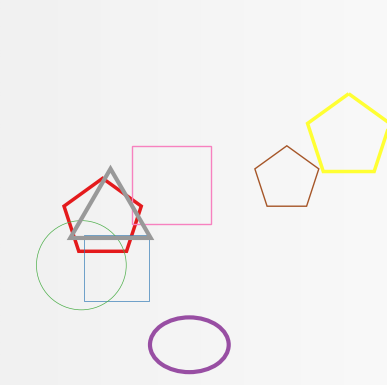[{"shape": "pentagon", "thickness": 2.5, "radius": 0.52, "center": [0.265, 0.432]}, {"shape": "square", "thickness": 0.5, "radius": 0.42, "center": [0.301, 0.304]}, {"shape": "circle", "thickness": 0.5, "radius": 0.58, "center": [0.21, 0.311]}, {"shape": "oval", "thickness": 3, "radius": 0.51, "center": [0.489, 0.105]}, {"shape": "pentagon", "thickness": 2.5, "radius": 0.56, "center": [0.9, 0.645]}, {"shape": "pentagon", "thickness": 1, "radius": 0.43, "center": [0.74, 0.535]}, {"shape": "square", "thickness": 1, "radius": 0.51, "center": [0.442, 0.519]}, {"shape": "triangle", "thickness": 3, "radius": 0.6, "center": [0.285, 0.442]}]